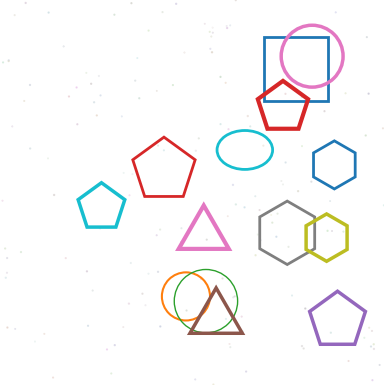[{"shape": "square", "thickness": 2, "radius": 0.42, "center": [0.768, 0.82]}, {"shape": "hexagon", "thickness": 2, "radius": 0.31, "center": [0.868, 0.572]}, {"shape": "circle", "thickness": 1.5, "radius": 0.31, "center": [0.483, 0.23]}, {"shape": "circle", "thickness": 1, "radius": 0.41, "center": [0.535, 0.218]}, {"shape": "pentagon", "thickness": 2, "radius": 0.43, "center": [0.426, 0.559]}, {"shape": "pentagon", "thickness": 3, "radius": 0.34, "center": [0.735, 0.721]}, {"shape": "pentagon", "thickness": 2.5, "radius": 0.38, "center": [0.877, 0.167]}, {"shape": "triangle", "thickness": 2.5, "radius": 0.39, "center": [0.561, 0.174]}, {"shape": "circle", "thickness": 2.5, "radius": 0.4, "center": [0.811, 0.854]}, {"shape": "triangle", "thickness": 3, "radius": 0.38, "center": [0.529, 0.391]}, {"shape": "hexagon", "thickness": 2, "radius": 0.41, "center": [0.746, 0.395]}, {"shape": "hexagon", "thickness": 2.5, "radius": 0.31, "center": [0.848, 0.383]}, {"shape": "pentagon", "thickness": 2.5, "radius": 0.32, "center": [0.264, 0.462]}, {"shape": "oval", "thickness": 2, "radius": 0.36, "center": [0.636, 0.61]}]